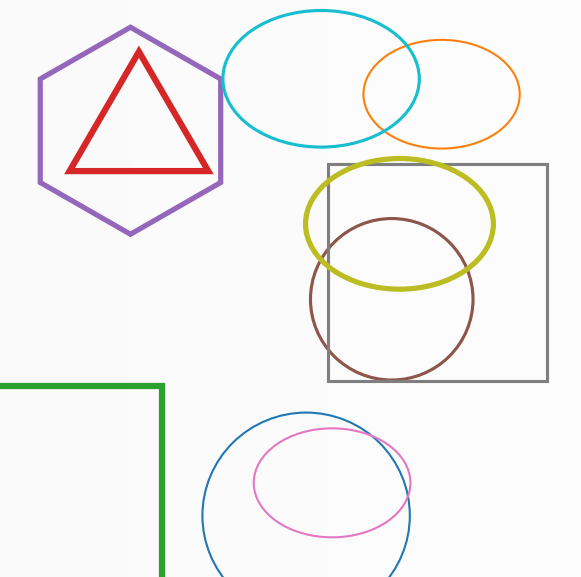[{"shape": "circle", "thickness": 1, "radius": 0.89, "center": [0.527, 0.106]}, {"shape": "oval", "thickness": 1, "radius": 0.67, "center": [0.76, 0.836]}, {"shape": "square", "thickness": 3, "radius": 0.84, "center": [0.112, 0.163]}, {"shape": "triangle", "thickness": 3, "radius": 0.69, "center": [0.239, 0.772]}, {"shape": "hexagon", "thickness": 2.5, "radius": 0.9, "center": [0.224, 0.773]}, {"shape": "circle", "thickness": 1.5, "radius": 0.7, "center": [0.674, 0.481]}, {"shape": "oval", "thickness": 1, "radius": 0.67, "center": [0.571, 0.163]}, {"shape": "square", "thickness": 1.5, "radius": 0.94, "center": [0.753, 0.527]}, {"shape": "oval", "thickness": 2.5, "radius": 0.81, "center": [0.687, 0.611]}, {"shape": "oval", "thickness": 1.5, "radius": 0.84, "center": [0.552, 0.863]}]